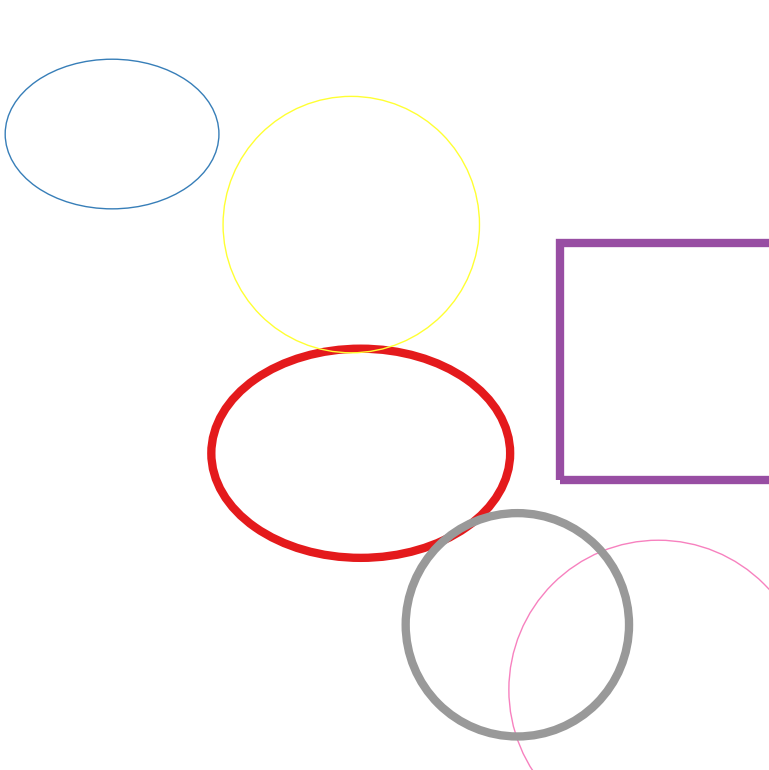[{"shape": "oval", "thickness": 3, "radius": 0.97, "center": [0.468, 0.411]}, {"shape": "oval", "thickness": 0.5, "radius": 0.69, "center": [0.146, 0.826]}, {"shape": "square", "thickness": 3, "radius": 0.77, "center": [0.881, 0.531]}, {"shape": "circle", "thickness": 0.5, "radius": 0.83, "center": [0.456, 0.708]}, {"shape": "circle", "thickness": 0.5, "radius": 0.97, "center": [0.855, 0.104]}, {"shape": "circle", "thickness": 3, "radius": 0.73, "center": [0.672, 0.189]}]